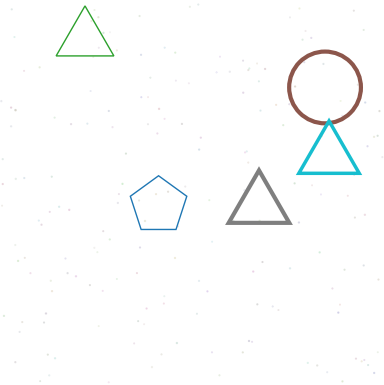[{"shape": "pentagon", "thickness": 1, "radius": 0.39, "center": [0.412, 0.466]}, {"shape": "triangle", "thickness": 1, "radius": 0.43, "center": [0.221, 0.898]}, {"shape": "circle", "thickness": 3, "radius": 0.47, "center": [0.844, 0.773]}, {"shape": "triangle", "thickness": 3, "radius": 0.45, "center": [0.673, 0.467]}, {"shape": "triangle", "thickness": 2.5, "radius": 0.45, "center": [0.855, 0.595]}]